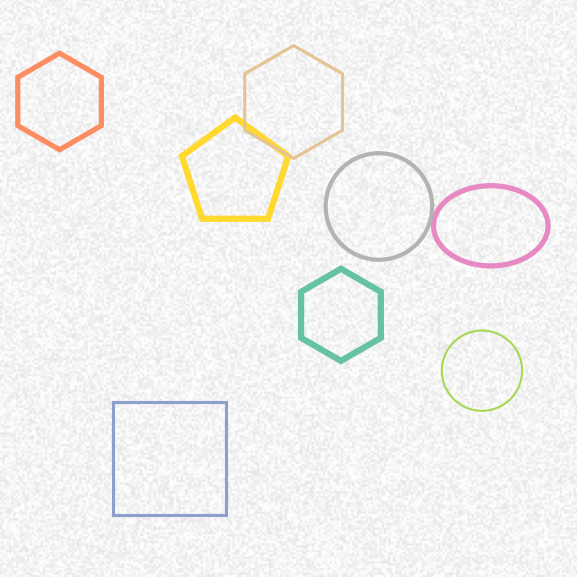[{"shape": "hexagon", "thickness": 3, "radius": 0.4, "center": [0.59, 0.454]}, {"shape": "hexagon", "thickness": 2.5, "radius": 0.42, "center": [0.103, 0.823]}, {"shape": "square", "thickness": 1.5, "radius": 0.49, "center": [0.294, 0.206]}, {"shape": "oval", "thickness": 2.5, "radius": 0.5, "center": [0.85, 0.608]}, {"shape": "circle", "thickness": 1, "radius": 0.35, "center": [0.835, 0.357]}, {"shape": "pentagon", "thickness": 3, "radius": 0.48, "center": [0.407, 0.699]}, {"shape": "hexagon", "thickness": 1.5, "radius": 0.49, "center": [0.508, 0.822]}, {"shape": "circle", "thickness": 2, "radius": 0.46, "center": [0.656, 0.642]}]